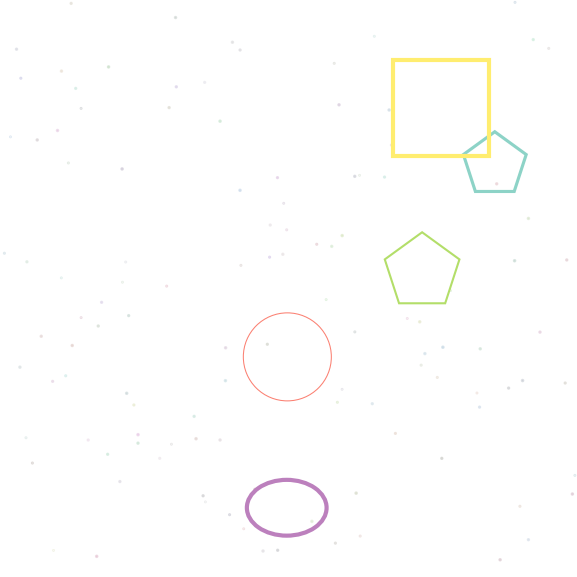[{"shape": "pentagon", "thickness": 1.5, "radius": 0.29, "center": [0.857, 0.714]}, {"shape": "circle", "thickness": 0.5, "radius": 0.38, "center": [0.498, 0.381]}, {"shape": "pentagon", "thickness": 1, "radius": 0.34, "center": [0.731, 0.529]}, {"shape": "oval", "thickness": 2, "radius": 0.35, "center": [0.497, 0.12]}, {"shape": "square", "thickness": 2, "radius": 0.42, "center": [0.763, 0.812]}]